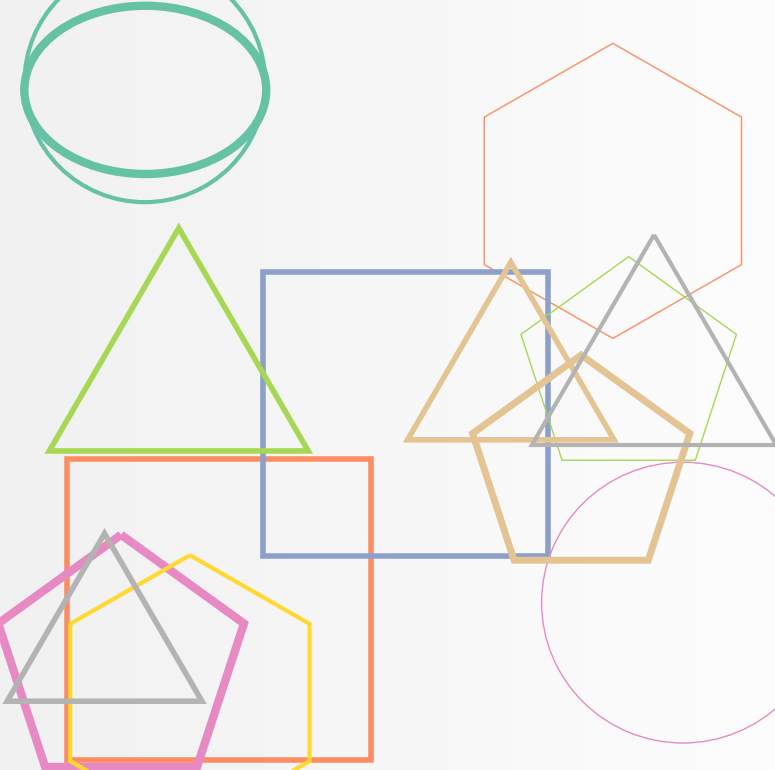[{"shape": "oval", "thickness": 3, "radius": 0.78, "center": [0.187, 0.883]}, {"shape": "circle", "thickness": 1.5, "radius": 0.78, "center": [0.187, 0.893]}, {"shape": "square", "thickness": 2, "radius": 0.98, "center": [0.283, 0.208]}, {"shape": "hexagon", "thickness": 0.5, "radius": 0.96, "center": [0.791, 0.752]}, {"shape": "square", "thickness": 2, "radius": 0.92, "center": [0.523, 0.462]}, {"shape": "circle", "thickness": 0.5, "radius": 0.91, "center": [0.881, 0.217]}, {"shape": "pentagon", "thickness": 3, "radius": 0.83, "center": [0.156, 0.139]}, {"shape": "pentagon", "thickness": 0.5, "radius": 0.73, "center": [0.811, 0.521]}, {"shape": "triangle", "thickness": 2, "radius": 0.96, "center": [0.231, 0.511]}, {"shape": "hexagon", "thickness": 1.5, "radius": 0.89, "center": [0.245, 0.101]}, {"shape": "triangle", "thickness": 2, "radius": 0.77, "center": [0.659, 0.506]}, {"shape": "pentagon", "thickness": 2.5, "radius": 0.74, "center": [0.75, 0.392]}, {"shape": "triangle", "thickness": 2, "radius": 0.73, "center": [0.135, 0.162]}, {"shape": "triangle", "thickness": 1.5, "radius": 0.91, "center": [0.844, 0.513]}]